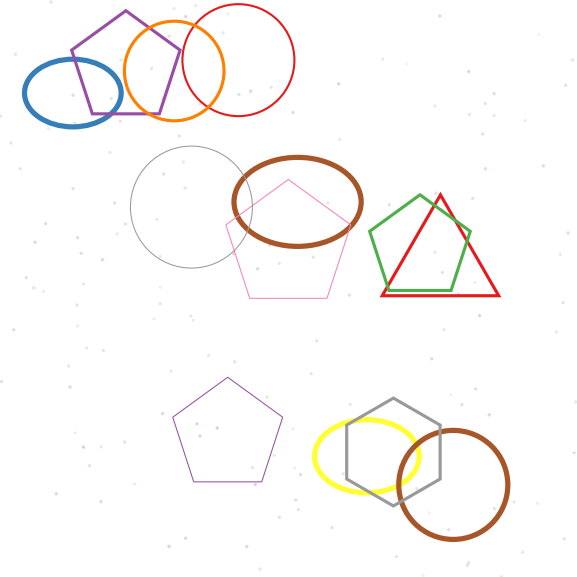[{"shape": "triangle", "thickness": 1.5, "radius": 0.58, "center": [0.763, 0.545]}, {"shape": "circle", "thickness": 1, "radius": 0.48, "center": [0.413, 0.895]}, {"shape": "oval", "thickness": 2.5, "radius": 0.42, "center": [0.126, 0.838]}, {"shape": "pentagon", "thickness": 1.5, "radius": 0.46, "center": [0.727, 0.57]}, {"shape": "pentagon", "thickness": 0.5, "radius": 0.5, "center": [0.394, 0.246]}, {"shape": "pentagon", "thickness": 1.5, "radius": 0.49, "center": [0.218, 0.882]}, {"shape": "circle", "thickness": 1.5, "radius": 0.43, "center": [0.302, 0.876]}, {"shape": "oval", "thickness": 2.5, "radius": 0.45, "center": [0.635, 0.209]}, {"shape": "oval", "thickness": 2.5, "radius": 0.55, "center": [0.515, 0.65]}, {"shape": "circle", "thickness": 2.5, "radius": 0.47, "center": [0.785, 0.159]}, {"shape": "pentagon", "thickness": 0.5, "radius": 0.57, "center": [0.499, 0.575]}, {"shape": "hexagon", "thickness": 1.5, "radius": 0.47, "center": [0.681, 0.216]}, {"shape": "circle", "thickness": 0.5, "radius": 0.53, "center": [0.331, 0.641]}]